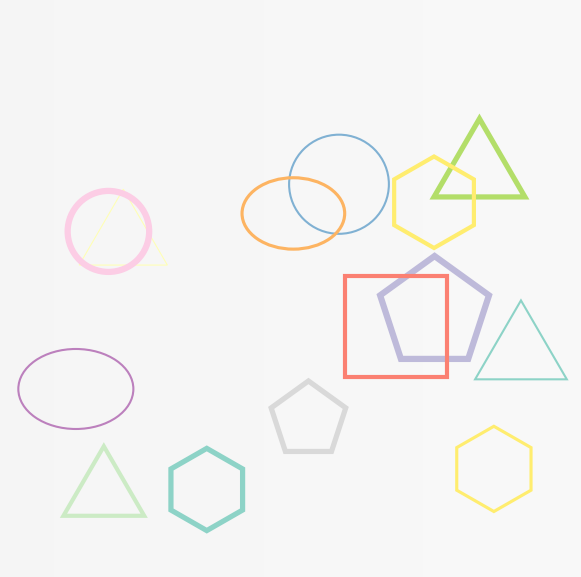[{"shape": "triangle", "thickness": 1, "radius": 0.46, "center": [0.896, 0.388]}, {"shape": "hexagon", "thickness": 2.5, "radius": 0.36, "center": [0.356, 0.152]}, {"shape": "triangle", "thickness": 0.5, "radius": 0.44, "center": [0.212, 0.584]}, {"shape": "pentagon", "thickness": 3, "radius": 0.49, "center": [0.748, 0.457]}, {"shape": "square", "thickness": 2, "radius": 0.44, "center": [0.681, 0.433]}, {"shape": "circle", "thickness": 1, "radius": 0.43, "center": [0.583, 0.68]}, {"shape": "oval", "thickness": 1.5, "radius": 0.44, "center": [0.505, 0.63]}, {"shape": "triangle", "thickness": 2.5, "radius": 0.45, "center": [0.825, 0.703]}, {"shape": "circle", "thickness": 3, "radius": 0.35, "center": [0.187, 0.598]}, {"shape": "pentagon", "thickness": 2.5, "radius": 0.34, "center": [0.531, 0.272]}, {"shape": "oval", "thickness": 1, "radius": 0.49, "center": [0.13, 0.326]}, {"shape": "triangle", "thickness": 2, "radius": 0.4, "center": [0.179, 0.146]}, {"shape": "hexagon", "thickness": 2, "radius": 0.4, "center": [0.747, 0.649]}, {"shape": "hexagon", "thickness": 1.5, "radius": 0.37, "center": [0.85, 0.187]}]